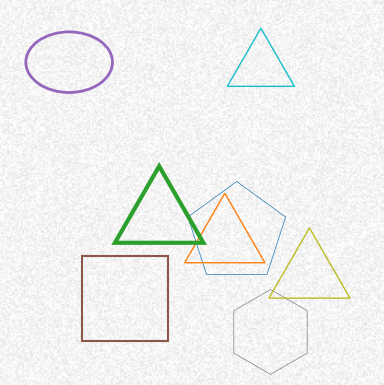[{"shape": "pentagon", "thickness": 0.5, "radius": 0.67, "center": [0.615, 0.395]}, {"shape": "triangle", "thickness": 1, "radius": 0.6, "center": [0.584, 0.378]}, {"shape": "triangle", "thickness": 3, "radius": 0.66, "center": [0.413, 0.436]}, {"shape": "oval", "thickness": 2, "radius": 0.56, "center": [0.18, 0.838]}, {"shape": "square", "thickness": 1.5, "radius": 0.56, "center": [0.325, 0.224]}, {"shape": "hexagon", "thickness": 0.5, "radius": 0.55, "center": [0.703, 0.138]}, {"shape": "triangle", "thickness": 1, "radius": 0.61, "center": [0.804, 0.286]}, {"shape": "triangle", "thickness": 1, "radius": 0.5, "center": [0.678, 0.826]}]